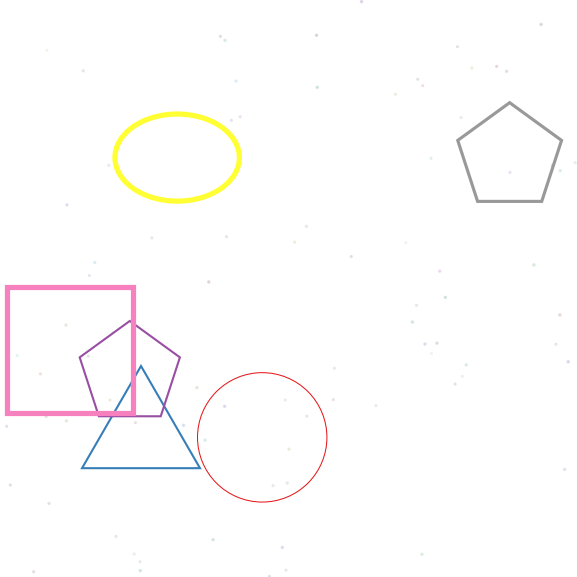[{"shape": "circle", "thickness": 0.5, "radius": 0.56, "center": [0.454, 0.242]}, {"shape": "triangle", "thickness": 1, "radius": 0.59, "center": [0.244, 0.247]}, {"shape": "pentagon", "thickness": 1, "radius": 0.46, "center": [0.225, 0.352]}, {"shape": "oval", "thickness": 2.5, "radius": 0.54, "center": [0.307, 0.726]}, {"shape": "square", "thickness": 2.5, "radius": 0.54, "center": [0.121, 0.393]}, {"shape": "pentagon", "thickness": 1.5, "radius": 0.47, "center": [0.883, 0.727]}]